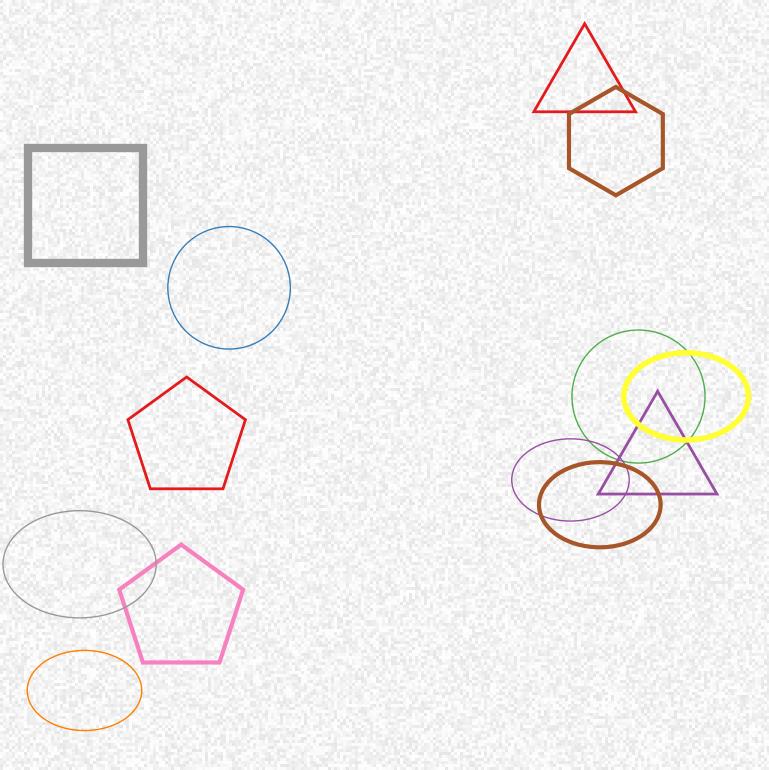[{"shape": "triangle", "thickness": 1, "radius": 0.38, "center": [0.759, 0.893]}, {"shape": "pentagon", "thickness": 1, "radius": 0.4, "center": [0.242, 0.43]}, {"shape": "circle", "thickness": 0.5, "radius": 0.4, "center": [0.298, 0.626]}, {"shape": "circle", "thickness": 0.5, "radius": 0.43, "center": [0.829, 0.485]}, {"shape": "triangle", "thickness": 1, "radius": 0.44, "center": [0.854, 0.403]}, {"shape": "oval", "thickness": 0.5, "radius": 0.38, "center": [0.741, 0.377]}, {"shape": "oval", "thickness": 0.5, "radius": 0.37, "center": [0.11, 0.103]}, {"shape": "oval", "thickness": 2, "radius": 0.4, "center": [0.891, 0.485]}, {"shape": "oval", "thickness": 1.5, "radius": 0.39, "center": [0.779, 0.345]}, {"shape": "hexagon", "thickness": 1.5, "radius": 0.35, "center": [0.8, 0.817]}, {"shape": "pentagon", "thickness": 1.5, "radius": 0.42, "center": [0.235, 0.208]}, {"shape": "oval", "thickness": 0.5, "radius": 0.5, "center": [0.103, 0.267]}, {"shape": "square", "thickness": 3, "radius": 0.37, "center": [0.111, 0.734]}]